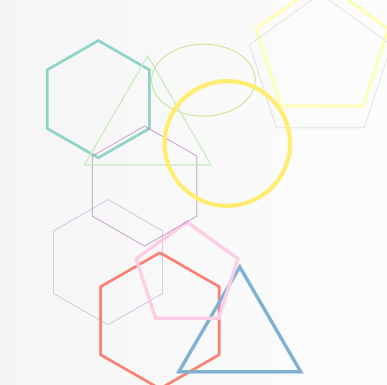[{"shape": "hexagon", "thickness": 2, "radius": 0.76, "center": [0.254, 0.742]}, {"shape": "pentagon", "thickness": 2, "radius": 0.9, "center": [0.831, 0.869]}, {"shape": "hexagon", "thickness": 0.5, "radius": 0.81, "center": [0.279, 0.319]}, {"shape": "hexagon", "thickness": 2, "radius": 0.88, "center": [0.413, 0.167]}, {"shape": "triangle", "thickness": 2.5, "radius": 0.91, "center": [0.619, 0.125]}, {"shape": "oval", "thickness": 0.5, "radius": 0.67, "center": [0.525, 0.792]}, {"shape": "pentagon", "thickness": 2.5, "radius": 0.69, "center": [0.483, 0.285]}, {"shape": "pentagon", "thickness": 0.5, "radius": 0.96, "center": [0.827, 0.824]}, {"shape": "hexagon", "thickness": 0.5, "radius": 0.78, "center": [0.373, 0.517]}, {"shape": "triangle", "thickness": 1, "radius": 0.94, "center": [0.381, 0.666]}, {"shape": "circle", "thickness": 3, "radius": 0.81, "center": [0.587, 0.627]}]